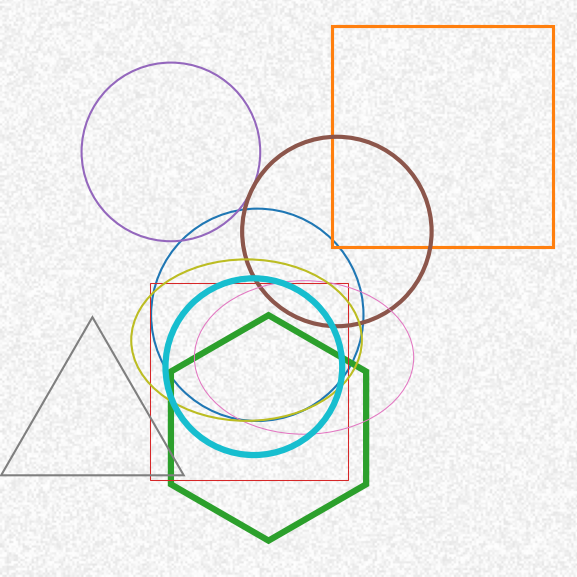[{"shape": "circle", "thickness": 1, "radius": 0.92, "center": [0.446, 0.454]}, {"shape": "square", "thickness": 1.5, "radius": 0.96, "center": [0.767, 0.763]}, {"shape": "hexagon", "thickness": 3, "radius": 0.98, "center": [0.465, 0.258]}, {"shape": "square", "thickness": 0.5, "radius": 0.86, "center": [0.431, 0.339]}, {"shape": "circle", "thickness": 1, "radius": 0.77, "center": [0.296, 0.736]}, {"shape": "circle", "thickness": 2, "radius": 0.82, "center": [0.583, 0.598]}, {"shape": "oval", "thickness": 0.5, "radius": 0.95, "center": [0.526, 0.38]}, {"shape": "triangle", "thickness": 1, "radius": 0.91, "center": [0.16, 0.267]}, {"shape": "oval", "thickness": 1, "radius": 1.0, "center": [0.427, 0.41]}, {"shape": "circle", "thickness": 3, "radius": 0.77, "center": [0.44, 0.364]}]